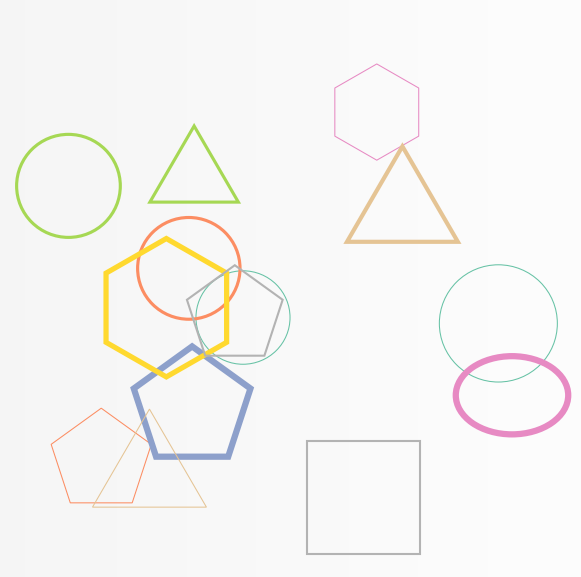[{"shape": "circle", "thickness": 0.5, "radius": 0.4, "center": [0.418, 0.449]}, {"shape": "circle", "thickness": 0.5, "radius": 0.51, "center": [0.857, 0.439]}, {"shape": "pentagon", "thickness": 0.5, "radius": 0.45, "center": [0.174, 0.202]}, {"shape": "circle", "thickness": 1.5, "radius": 0.44, "center": [0.325, 0.534]}, {"shape": "pentagon", "thickness": 3, "radius": 0.53, "center": [0.331, 0.294]}, {"shape": "oval", "thickness": 3, "radius": 0.48, "center": [0.881, 0.315]}, {"shape": "hexagon", "thickness": 0.5, "radius": 0.42, "center": [0.648, 0.805]}, {"shape": "triangle", "thickness": 1.5, "radius": 0.44, "center": [0.334, 0.693]}, {"shape": "circle", "thickness": 1.5, "radius": 0.45, "center": [0.118, 0.677]}, {"shape": "hexagon", "thickness": 2.5, "radius": 0.6, "center": [0.286, 0.466]}, {"shape": "triangle", "thickness": 0.5, "radius": 0.57, "center": [0.257, 0.178]}, {"shape": "triangle", "thickness": 2, "radius": 0.55, "center": [0.692, 0.635]}, {"shape": "pentagon", "thickness": 1, "radius": 0.43, "center": [0.404, 0.453]}, {"shape": "square", "thickness": 1, "radius": 0.49, "center": [0.625, 0.137]}]